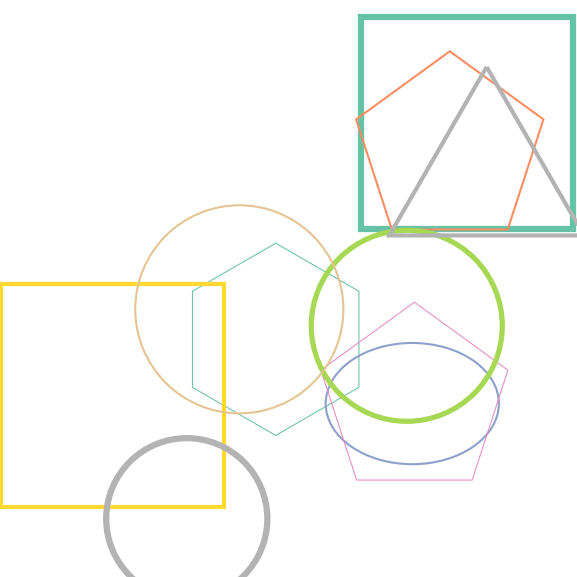[{"shape": "square", "thickness": 3, "radius": 0.92, "center": [0.809, 0.786]}, {"shape": "hexagon", "thickness": 0.5, "radius": 0.83, "center": [0.477, 0.412]}, {"shape": "pentagon", "thickness": 1, "radius": 0.85, "center": [0.779, 0.74]}, {"shape": "oval", "thickness": 1, "radius": 0.75, "center": [0.714, 0.3]}, {"shape": "pentagon", "thickness": 0.5, "radius": 0.85, "center": [0.718, 0.306]}, {"shape": "circle", "thickness": 2.5, "radius": 0.83, "center": [0.704, 0.435]}, {"shape": "square", "thickness": 2, "radius": 0.97, "center": [0.195, 0.314]}, {"shape": "circle", "thickness": 1, "radius": 0.9, "center": [0.414, 0.464]}, {"shape": "triangle", "thickness": 2, "radius": 0.97, "center": [0.843, 0.689]}, {"shape": "circle", "thickness": 3, "radius": 0.7, "center": [0.323, 0.101]}]